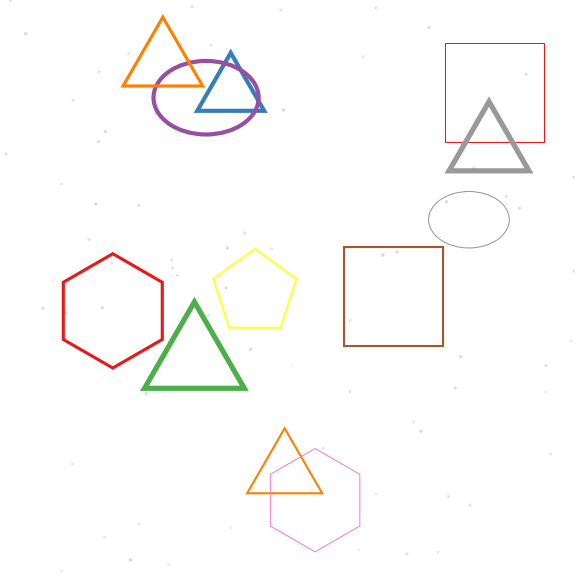[{"shape": "square", "thickness": 0.5, "radius": 0.43, "center": [0.856, 0.839]}, {"shape": "hexagon", "thickness": 1.5, "radius": 0.49, "center": [0.195, 0.461]}, {"shape": "triangle", "thickness": 2, "radius": 0.33, "center": [0.4, 0.841]}, {"shape": "triangle", "thickness": 2.5, "radius": 0.5, "center": [0.337, 0.377]}, {"shape": "oval", "thickness": 2, "radius": 0.45, "center": [0.357, 0.83]}, {"shape": "triangle", "thickness": 1, "radius": 0.38, "center": [0.493, 0.183]}, {"shape": "triangle", "thickness": 1.5, "radius": 0.4, "center": [0.282, 0.89]}, {"shape": "pentagon", "thickness": 1, "radius": 0.38, "center": [0.441, 0.493]}, {"shape": "square", "thickness": 1, "radius": 0.43, "center": [0.681, 0.486]}, {"shape": "hexagon", "thickness": 0.5, "radius": 0.45, "center": [0.546, 0.133]}, {"shape": "triangle", "thickness": 2.5, "radius": 0.4, "center": [0.847, 0.743]}, {"shape": "oval", "thickness": 0.5, "radius": 0.35, "center": [0.812, 0.619]}]